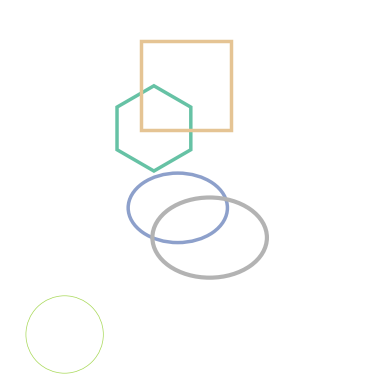[{"shape": "hexagon", "thickness": 2.5, "radius": 0.55, "center": [0.4, 0.666]}, {"shape": "oval", "thickness": 2.5, "radius": 0.64, "center": [0.462, 0.46]}, {"shape": "circle", "thickness": 0.5, "radius": 0.5, "center": [0.168, 0.131]}, {"shape": "square", "thickness": 2.5, "radius": 0.58, "center": [0.483, 0.778]}, {"shape": "oval", "thickness": 3, "radius": 0.74, "center": [0.545, 0.383]}]